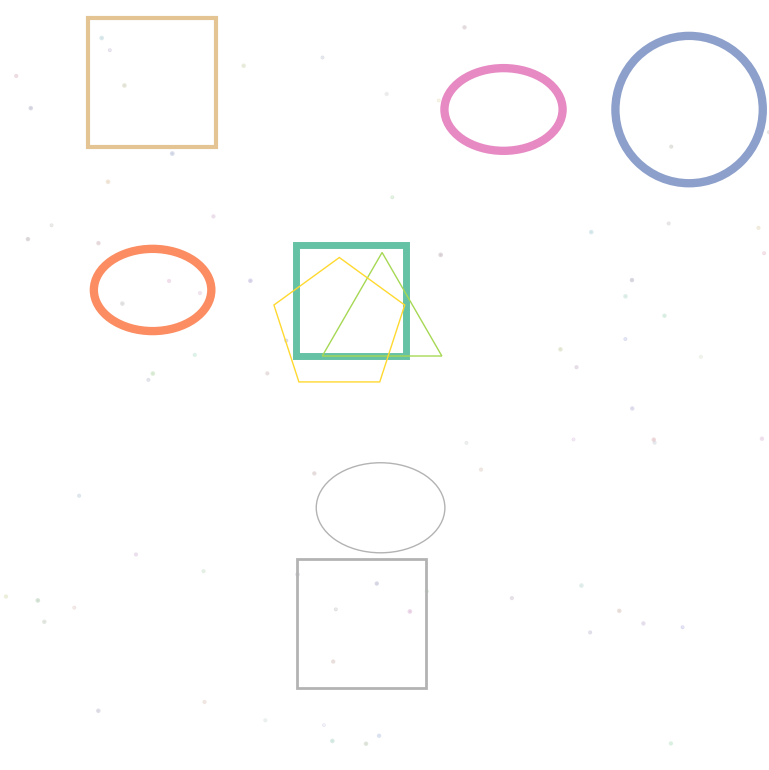[{"shape": "square", "thickness": 2.5, "radius": 0.36, "center": [0.456, 0.61]}, {"shape": "oval", "thickness": 3, "radius": 0.38, "center": [0.198, 0.623]}, {"shape": "circle", "thickness": 3, "radius": 0.48, "center": [0.895, 0.858]}, {"shape": "oval", "thickness": 3, "radius": 0.38, "center": [0.654, 0.858]}, {"shape": "triangle", "thickness": 0.5, "radius": 0.45, "center": [0.496, 0.582]}, {"shape": "pentagon", "thickness": 0.5, "radius": 0.45, "center": [0.441, 0.576]}, {"shape": "square", "thickness": 1.5, "radius": 0.42, "center": [0.197, 0.893]}, {"shape": "oval", "thickness": 0.5, "radius": 0.42, "center": [0.494, 0.341]}, {"shape": "square", "thickness": 1, "radius": 0.42, "center": [0.469, 0.19]}]